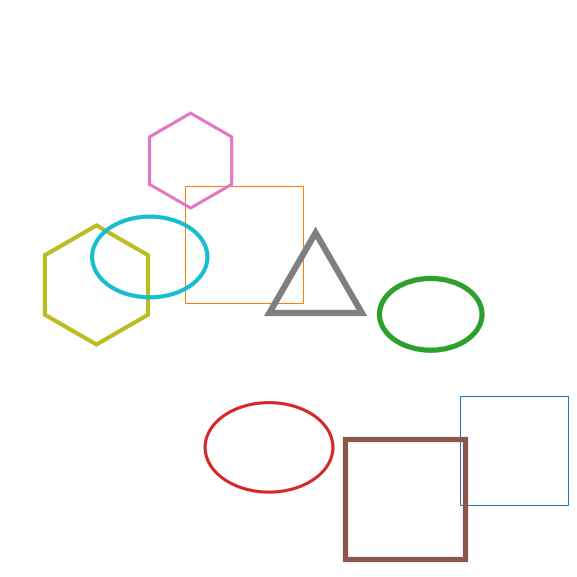[{"shape": "square", "thickness": 0.5, "radius": 0.47, "center": [0.89, 0.219]}, {"shape": "square", "thickness": 0.5, "radius": 0.51, "center": [0.422, 0.575]}, {"shape": "oval", "thickness": 2.5, "radius": 0.44, "center": [0.746, 0.455]}, {"shape": "oval", "thickness": 1.5, "radius": 0.55, "center": [0.466, 0.224]}, {"shape": "square", "thickness": 2.5, "radius": 0.52, "center": [0.701, 0.135]}, {"shape": "hexagon", "thickness": 1.5, "radius": 0.41, "center": [0.33, 0.721]}, {"shape": "triangle", "thickness": 3, "radius": 0.46, "center": [0.546, 0.503]}, {"shape": "hexagon", "thickness": 2, "radius": 0.52, "center": [0.167, 0.506]}, {"shape": "oval", "thickness": 2, "radius": 0.5, "center": [0.259, 0.554]}]